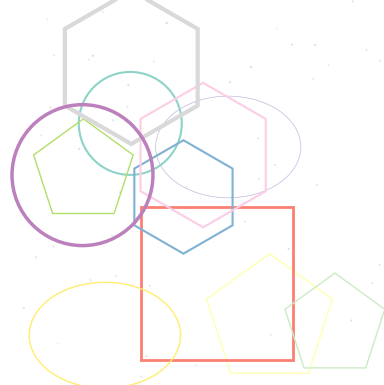[{"shape": "circle", "thickness": 1.5, "radius": 0.67, "center": [0.338, 0.679]}, {"shape": "pentagon", "thickness": 1, "radius": 0.86, "center": [0.7, 0.17]}, {"shape": "oval", "thickness": 0.5, "radius": 0.94, "center": [0.593, 0.618]}, {"shape": "square", "thickness": 2, "radius": 0.99, "center": [0.564, 0.264]}, {"shape": "hexagon", "thickness": 1.5, "radius": 0.74, "center": [0.476, 0.488]}, {"shape": "pentagon", "thickness": 1, "radius": 0.68, "center": [0.217, 0.555]}, {"shape": "hexagon", "thickness": 1.5, "radius": 0.94, "center": [0.528, 0.597]}, {"shape": "hexagon", "thickness": 3, "radius": 1.0, "center": [0.341, 0.825]}, {"shape": "circle", "thickness": 2.5, "radius": 0.92, "center": [0.214, 0.545]}, {"shape": "pentagon", "thickness": 1, "radius": 0.68, "center": [0.87, 0.155]}, {"shape": "oval", "thickness": 1, "radius": 0.98, "center": [0.272, 0.129]}]